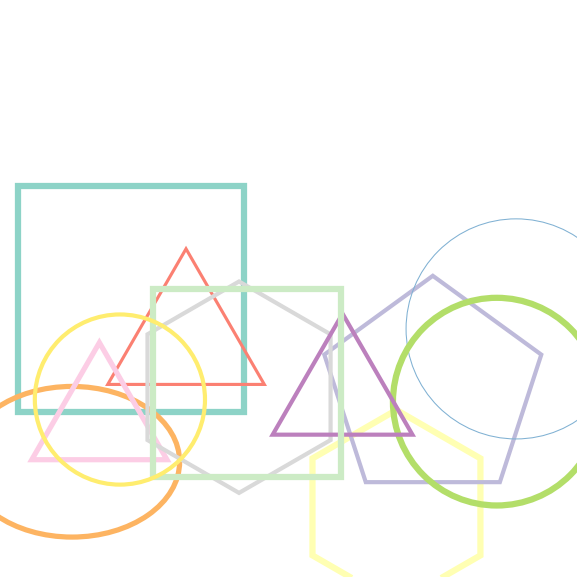[{"shape": "square", "thickness": 3, "radius": 0.98, "center": [0.226, 0.481]}, {"shape": "hexagon", "thickness": 3, "radius": 0.84, "center": [0.686, 0.121]}, {"shape": "pentagon", "thickness": 2, "radius": 0.99, "center": [0.749, 0.324]}, {"shape": "triangle", "thickness": 1.5, "radius": 0.78, "center": [0.322, 0.412]}, {"shape": "circle", "thickness": 0.5, "radius": 0.95, "center": [0.894, 0.43]}, {"shape": "oval", "thickness": 2.5, "radius": 0.93, "center": [0.125, 0.2]}, {"shape": "circle", "thickness": 3, "radius": 0.9, "center": [0.86, 0.304]}, {"shape": "triangle", "thickness": 2.5, "radius": 0.68, "center": [0.172, 0.271]}, {"shape": "hexagon", "thickness": 2, "radius": 0.92, "center": [0.414, 0.329]}, {"shape": "triangle", "thickness": 2, "radius": 0.7, "center": [0.593, 0.316]}, {"shape": "square", "thickness": 3, "radius": 0.81, "center": [0.427, 0.335]}, {"shape": "circle", "thickness": 2, "radius": 0.74, "center": [0.208, 0.307]}]